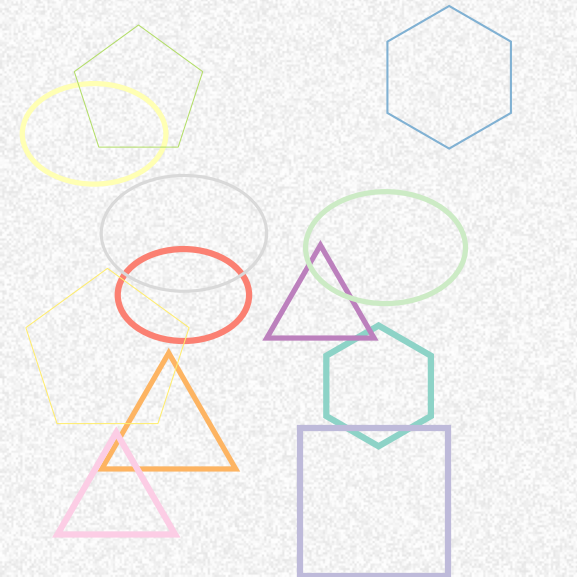[{"shape": "hexagon", "thickness": 3, "radius": 0.52, "center": [0.656, 0.331]}, {"shape": "oval", "thickness": 2.5, "radius": 0.62, "center": [0.163, 0.767]}, {"shape": "square", "thickness": 3, "radius": 0.64, "center": [0.647, 0.13]}, {"shape": "oval", "thickness": 3, "radius": 0.57, "center": [0.318, 0.488]}, {"shape": "hexagon", "thickness": 1, "radius": 0.62, "center": [0.778, 0.865]}, {"shape": "triangle", "thickness": 2.5, "radius": 0.67, "center": [0.292, 0.254]}, {"shape": "pentagon", "thickness": 0.5, "radius": 0.58, "center": [0.24, 0.839]}, {"shape": "triangle", "thickness": 3, "radius": 0.59, "center": [0.201, 0.132]}, {"shape": "oval", "thickness": 1.5, "radius": 0.72, "center": [0.319, 0.595]}, {"shape": "triangle", "thickness": 2.5, "radius": 0.54, "center": [0.555, 0.467]}, {"shape": "oval", "thickness": 2.5, "radius": 0.69, "center": [0.668, 0.57]}, {"shape": "pentagon", "thickness": 0.5, "radius": 0.74, "center": [0.186, 0.386]}]